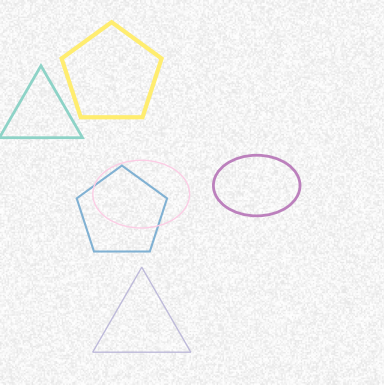[{"shape": "triangle", "thickness": 2, "radius": 0.62, "center": [0.106, 0.705]}, {"shape": "triangle", "thickness": 1, "radius": 0.74, "center": [0.368, 0.159]}, {"shape": "pentagon", "thickness": 1.5, "radius": 0.62, "center": [0.317, 0.447]}, {"shape": "oval", "thickness": 1, "radius": 0.63, "center": [0.367, 0.496]}, {"shape": "oval", "thickness": 2, "radius": 0.56, "center": [0.667, 0.518]}, {"shape": "pentagon", "thickness": 3, "radius": 0.68, "center": [0.29, 0.806]}]